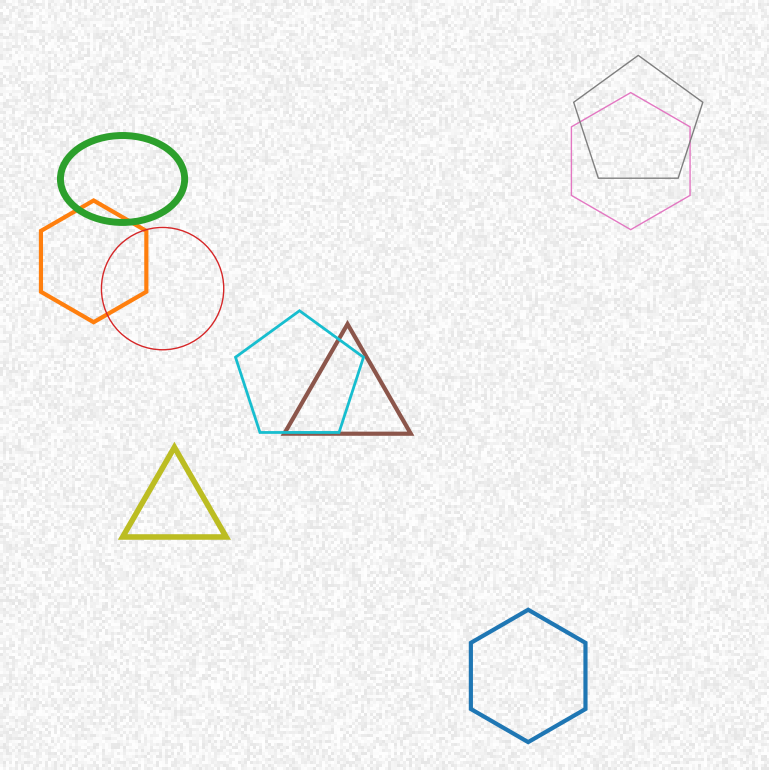[{"shape": "hexagon", "thickness": 1.5, "radius": 0.43, "center": [0.686, 0.122]}, {"shape": "hexagon", "thickness": 1.5, "radius": 0.4, "center": [0.122, 0.661]}, {"shape": "oval", "thickness": 2.5, "radius": 0.4, "center": [0.159, 0.768]}, {"shape": "circle", "thickness": 0.5, "radius": 0.4, "center": [0.211, 0.625]}, {"shape": "triangle", "thickness": 1.5, "radius": 0.47, "center": [0.451, 0.484]}, {"shape": "hexagon", "thickness": 0.5, "radius": 0.44, "center": [0.819, 0.791]}, {"shape": "pentagon", "thickness": 0.5, "radius": 0.44, "center": [0.829, 0.84]}, {"shape": "triangle", "thickness": 2, "radius": 0.39, "center": [0.227, 0.341]}, {"shape": "pentagon", "thickness": 1, "radius": 0.44, "center": [0.389, 0.509]}]